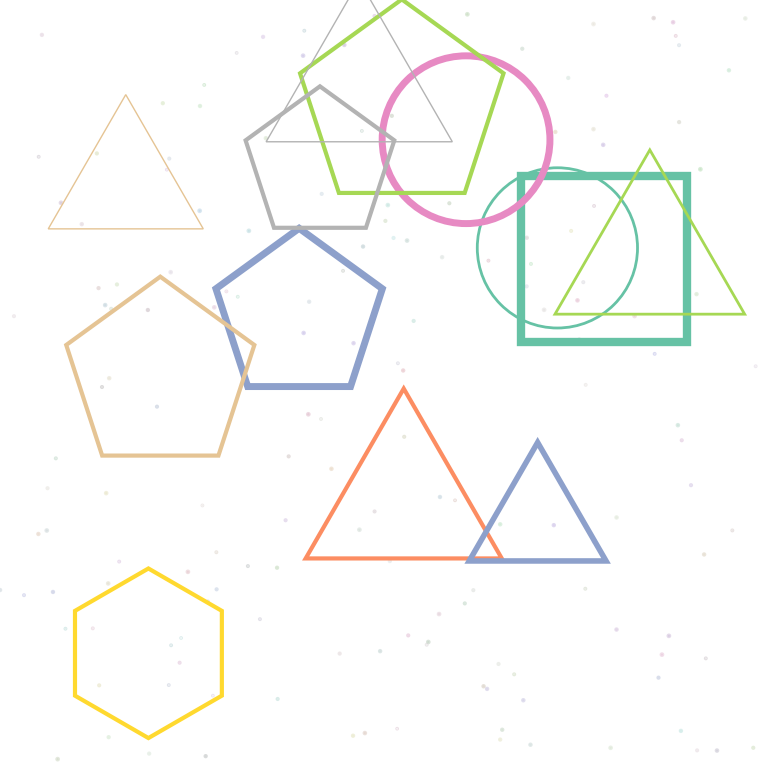[{"shape": "circle", "thickness": 1, "radius": 0.52, "center": [0.724, 0.678]}, {"shape": "square", "thickness": 3, "radius": 0.54, "center": [0.784, 0.664]}, {"shape": "triangle", "thickness": 1.5, "radius": 0.74, "center": [0.524, 0.348]}, {"shape": "pentagon", "thickness": 2.5, "radius": 0.57, "center": [0.389, 0.59]}, {"shape": "triangle", "thickness": 2, "radius": 0.51, "center": [0.698, 0.323]}, {"shape": "circle", "thickness": 2.5, "radius": 0.54, "center": [0.605, 0.819]}, {"shape": "triangle", "thickness": 1, "radius": 0.71, "center": [0.844, 0.663]}, {"shape": "pentagon", "thickness": 1.5, "radius": 0.69, "center": [0.522, 0.862]}, {"shape": "hexagon", "thickness": 1.5, "radius": 0.55, "center": [0.193, 0.152]}, {"shape": "pentagon", "thickness": 1.5, "radius": 0.64, "center": [0.208, 0.512]}, {"shape": "triangle", "thickness": 0.5, "radius": 0.58, "center": [0.163, 0.761]}, {"shape": "pentagon", "thickness": 1.5, "radius": 0.51, "center": [0.416, 0.786]}, {"shape": "triangle", "thickness": 0.5, "radius": 0.7, "center": [0.467, 0.886]}]